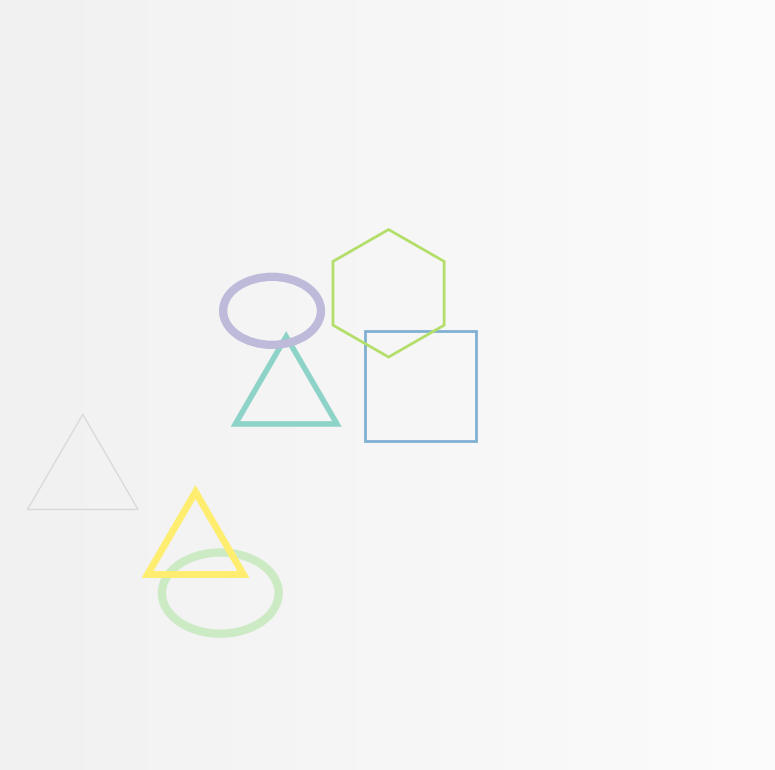[{"shape": "triangle", "thickness": 2, "radius": 0.38, "center": [0.369, 0.487]}, {"shape": "oval", "thickness": 3, "radius": 0.32, "center": [0.351, 0.596]}, {"shape": "square", "thickness": 1, "radius": 0.36, "center": [0.543, 0.499]}, {"shape": "hexagon", "thickness": 1, "radius": 0.41, "center": [0.501, 0.619]}, {"shape": "triangle", "thickness": 0.5, "radius": 0.41, "center": [0.107, 0.38]}, {"shape": "oval", "thickness": 3, "radius": 0.38, "center": [0.284, 0.23]}, {"shape": "triangle", "thickness": 2.5, "radius": 0.36, "center": [0.252, 0.29]}]